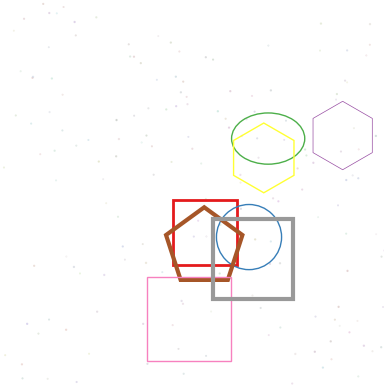[{"shape": "square", "thickness": 2, "radius": 0.42, "center": [0.532, 0.396]}, {"shape": "circle", "thickness": 1, "radius": 0.42, "center": [0.647, 0.384]}, {"shape": "oval", "thickness": 1, "radius": 0.48, "center": [0.697, 0.64]}, {"shape": "hexagon", "thickness": 0.5, "radius": 0.44, "center": [0.89, 0.648]}, {"shape": "hexagon", "thickness": 1, "radius": 0.45, "center": [0.685, 0.59]}, {"shape": "pentagon", "thickness": 3, "radius": 0.52, "center": [0.53, 0.357]}, {"shape": "square", "thickness": 1, "radius": 0.55, "center": [0.49, 0.171]}, {"shape": "square", "thickness": 3, "radius": 0.52, "center": [0.657, 0.327]}]